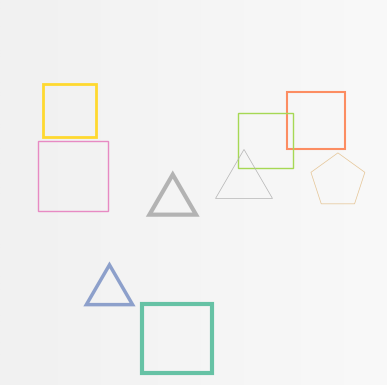[{"shape": "square", "thickness": 3, "radius": 0.45, "center": [0.456, 0.12]}, {"shape": "square", "thickness": 1.5, "radius": 0.37, "center": [0.816, 0.687]}, {"shape": "triangle", "thickness": 2.5, "radius": 0.34, "center": [0.282, 0.243]}, {"shape": "square", "thickness": 1, "radius": 0.45, "center": [0.189, 0.543]}, {"shape": "square", "thickness": 1, "radius": 0.35, "center": [0.684, 0.636]}, {"shape": "square", "thickness": 2, "radius": 0.34, "center": [0.179, 0.713]}, {"shape": "pentagon", "thickness": 0.5, "radius": 0.37, "center": [0.872, 0.53]}, {"shape": "triangle", "thickness": 0.5, "radius": 0.42, "center": [0.63, 0.527]}, {"shape": "triangle", "thickness": 3, "radius": 0.35, "center": [0.446, 0.477]}]